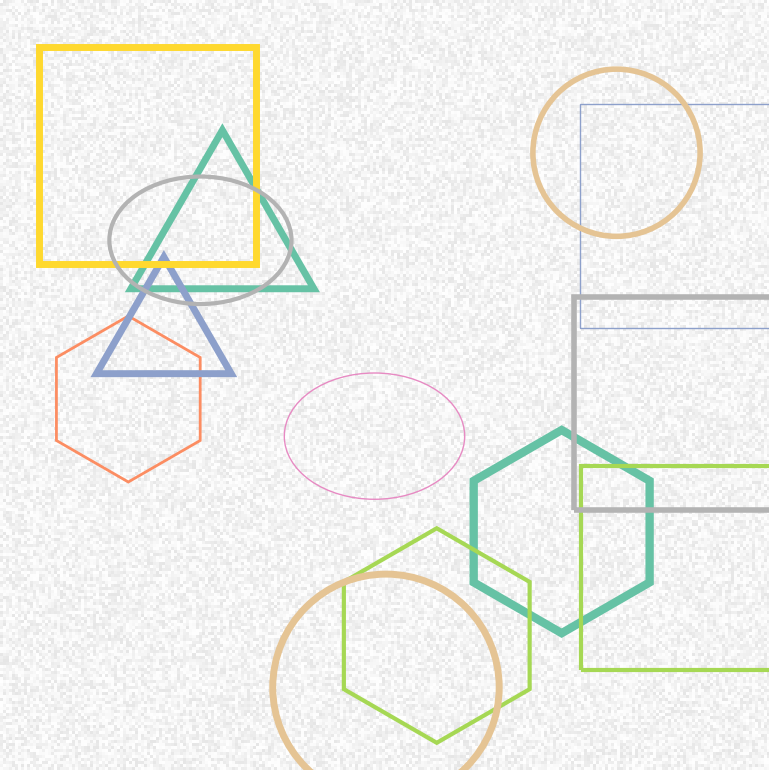[{"shape": "triangle", "thickness": 2.5, "radius": 0.69, "center": [0.289, 0.694]}, {"shape": "hexagon", "thickness": 3, "radius": 0.66, "center": [0.729, 0.31]}, {"shape": "hexagon", "thickness": 1, "radius": 0.54, "center": [0.167, 0.482]}, {"shape": "square", "thickness": 0.5, "radius": 0.73, "center": [0.899, 0.719]}, {"shape": "triangle", "thickness": 2.5, "radius": 0.5, "center": [0.213, 0.565]}, {"shape": "oval", "thickness": 0.5, "radius": 0.59, "center": [0.486, 0.434]}, {"shape": "hexagon", "thickness": 1.5, "radius": 0.7, "center": [0.567, 0.175]}, {"shape": "square", "thickness": 1.5, "radius": 0.66, "center": [0.887, 0.262]}, {"shape": "square", "thickness": 2.5, "radius": 0.7, "center": [0.191, 0.798]}, {"shape": "circle", "thickness": 2.5, "radius": 0.74, "center": [0.501, 0.107]}, {"shape": "circle", "thickness": 2, "radius": 0.54, "center": [0.801, 0.802]}, {"shape": "oval", "thickness": 1.5, "radius": 0.59, "center": [0.26, 0.688]}, {"shape": "square", "thickness": 2, "radius": 0.69, "center": [0.883, 0.476]}]